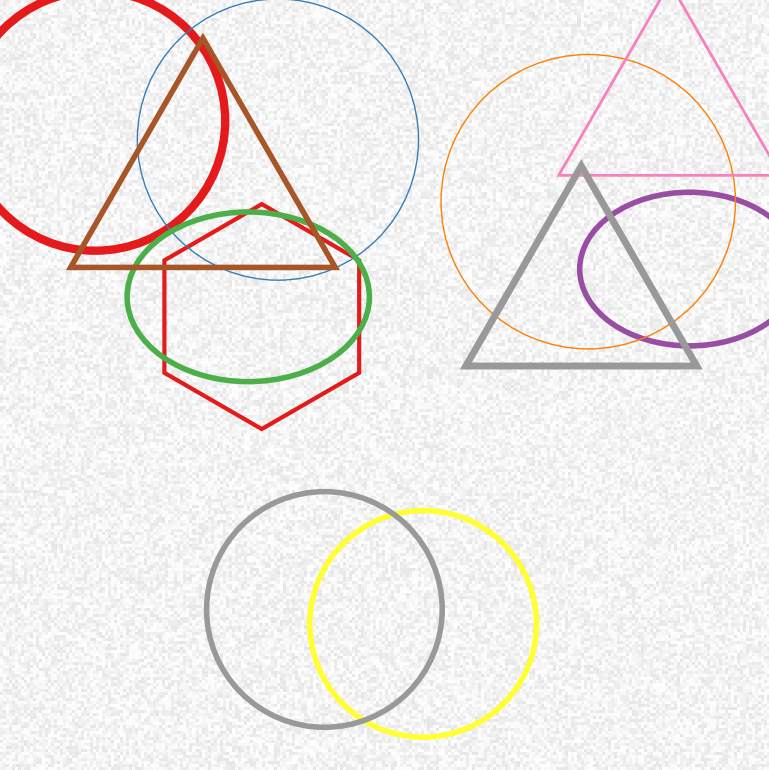[{"shape": "hexagon", "thickness": 1.5, "radius": 0.73, "center": [0.34, 0.589]}, {"shape": "circle", "thickness": 3, "radius": 0.84, "center": [0.124, 0.843]}, {"shape": "circle", "thickness": 0.5, "radius": 0.91, "center": [0.361, 0.819]}, {"shape": "oval", "thickness": 2, "radius": 0.79, "center": [0.322, 0.615]}, {"shape": "oval", "thickness": 2, "radius": 0.71, "center": [0.895, 0.651]}, {"shape": "circle", "thickness": 0.5, "radius": 0.96, "center": [0.764, 0.738]}, {"shape": "circle", "thickness": 2, "radius": 0.74, "center": [0.55, 0.19]}, {"shape": "triangle", "thickness": 2, "radius": 0.99, "center": [0.264, 0.752]}, {"shape": "triangle", "thickness": 1, "radius": 0.83, "center": [0.87, 0.856]}, {"shape": "triangle", "thickness": 2.5, "radius": 0.87, "center": [0.755, 0.611]}, {"shape": "circle", "thickness": 2, "radius": 0.77, "center": [0.421, 0.208]}]